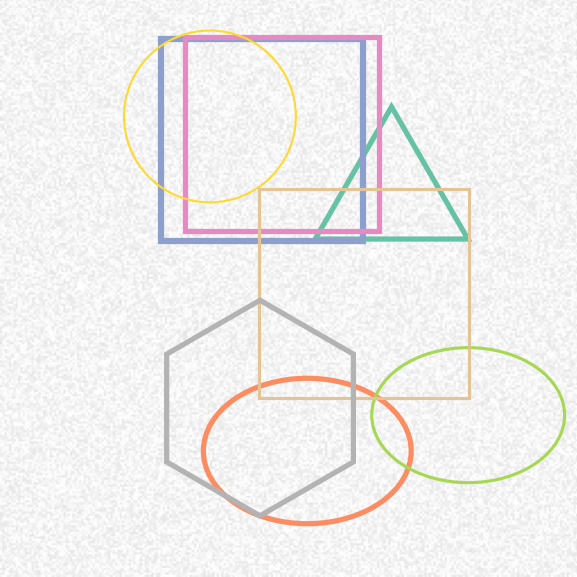[{"shape": "triangle", "thickness": 2.5, "radius": 0.76, "center": [0.678, 0.662]}, {"shape": "oval", "thickness": 2.5, "radius": 0.9, "center": [0.532, 0.218]}, {"shape": "square", "thickness": 3, "radius": 0.88, "center": [0.454, 0.757]}, {"shape": "square", "thickness": 2.5, "radius": 0.84, "center": [0.488, 0.767]}, {"shape": "oval", "thickness": 1.5, "radius": 0.84, "center": [0.811, 0.28]}, {"shape": "circle", "thickness": 1, "radius": 0.74, "center": [0.364, 0.798]}, {"shape": "square", "thickness": 1.5, "radius": 0.91, "center": [0.63, 0.491]}, {"shape": "hexagon", "thickness": 2.5, "radius": 0.93, "center": [0.45, 0.293]}]